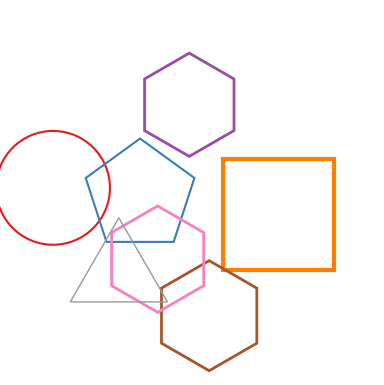[{"shape": "circle", "thickness": 1.5, "radius": 0.74, "center": [0.138, 0.512]}, {"shape": "pentagon", "thickness": 1.5, "radius": 0.74, "center": [0.364, 0.492]}, {"shape": "hexagon", "thickness": 2, "radius": 0.67, "center": [0.492, 0.728]}, {"shape": "square", "thickness": 3, "radius": 0.72, "center": [0.723, 0.444]}, {"shape": "hexagon", "thickness": 2, "radius": 0.71, "center": [0.543, 0.18]}, {"shape": "hexagon", "thickness": 2, "radius": 0.69, "center": [0.409, 0.327]}, {"shape": "triangle", "thickness": 1, "radius": 0.73, "center": [0.309, 0.289]}]